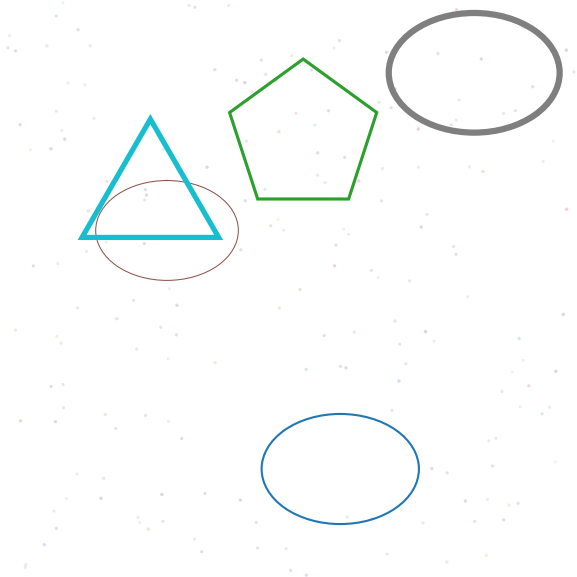[{"shape": "oval", "thickness": 1, "radius": 0.68, "center": [0.589, 0.187]}, {"shape": "pentagon", "thickness": 1.5, "radius": 0.67, "center": [0.525, 0.763]}, {"shape": "oval", "thickness": 0.5, "radius": 0.62, "center": [0.289, 0.6]}, {"shape": "oval", "thickness": 3, "radius": 0.74, "center": [0.821, 0.873]}, {"shape": "triangle", "thickness": 2.5, "radius": 0.68, "center": [0.26, 0.656]}]